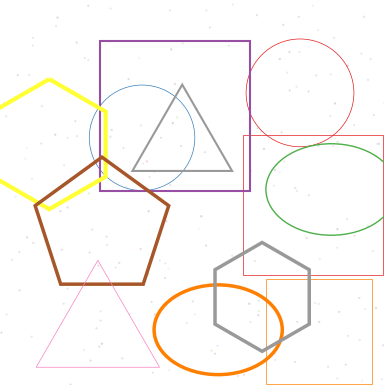[{"shape": "square", "thickness": 0.5, "radius": 0.91, "center": [0.813, 0.467]}, {"shape": "circle", "thickness": 0.5, "radius": 0.7, "center": [0.779, 0.759]}, {"shape": "circle", "thickness": 0.5, "radius": 0.69, "center": [0.369, 0.642]}, {"shape": "oval", "thickness": 1, "radius": 0.85, "center": [0.86, 0.508]}, {"shape": "square", "thickness": 1.5, "radius": 0.97, "center": [0.454, 0.698]}, {"shape": "oval", "thickness": 2.5, "radius": 0.83, "center": [0.567, 0.143]}, {"shape": "square", "thickness": 0.5, "radius": 0.68, "center": [0.829, 0.138]}, {"shape": "hexagon", "thickness": 3, "radius": 0.84, "center": [0.128, 0.626]}, {"shape": "pentagon", "thickness": 2.5, "radius": 0.91, "center": [0.265, 0.409]}, {"shape": "triangle", "thickness": 0.5, "radius": 0.93, "center": [0.254, 0.139]}, {"shape": "triangle", "thickness": 1.5, "radius": 0.75, "center": [0.473, 0.631]}, {"shape": "hexagon", "thickness": 2.5, "radius": 0.71, "center": [0.681, 0.229]}]